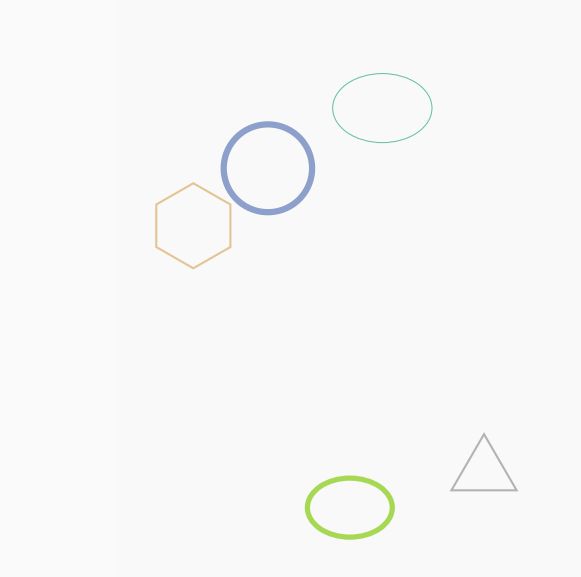[{"shape": "oval", "thickness": 0.5, "radius": 0.43, "center": [0.658, 0.812]}, {"shape": "circle", "thickness": 3, "radius": 0.38, "center": [0.461, 0.708]}, {"shape": "oval", "thickness": 2.5, "radius": 0.36, "center": [0.602, 0.12]}, {"shape": "hexagon", "thickness": 1, "radius": 0.37, "center": [0.333, 0.608]}, {"shape": "triangle", "thickness": 1, "radius": 0.32, "center": [0.833, 0.183]}]